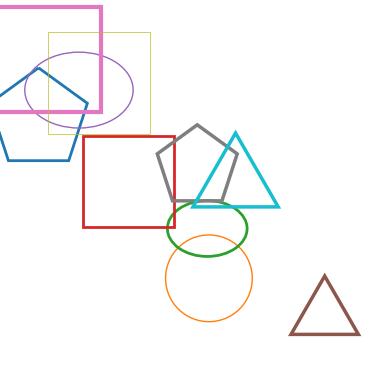[{"shape": "pentagon", "thickness": 2, "radius": 0.67, "center": [0.1, 0.691]}, {"shape": "circle", "thickness": 1, "radius": 0.56, "center": [0.543, 0.277]}, {"shape": "oval", "thickness": 2, "radius": 0.52, "center": [0.538, 0.406]}, {"shape": "square", "thickness": 2, "radius": 0.59, "center": [0.334, 0.528]}, {"shape": "oval", "thickness": 1, "radius": 0.7, "center": [0.205, 0.766]}, {"shape": "triangle", "thickness": 2.5, "radius": 0.51, "center": [0.843, 0.182]}, {"shape": "square", "thickness": 3, "radius": 0.68, "center": [0.127, 0.846]}, {"shape": "pentagon", "thickness": 2.5, "radius": 0.55, "center": [0.512, 0.567]}, {"shape": "square", "thickness": 0.5, "radius": 0.66, "center": [0.257, 0.785]}, {"shape": "triangle", "thickness": 2.5, "radius": 0.64, "center": [0.612, 0.527]}]